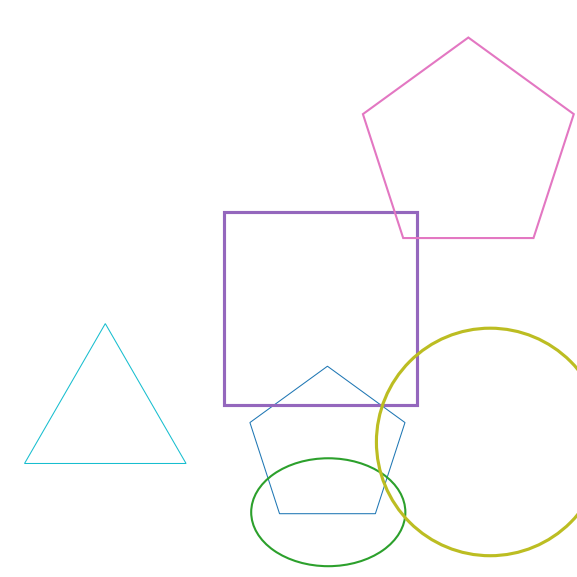[{"shape": "pentagon", "thickness": 0.5, "radius": 0.71, "center": [0.567, 0.224]}, {"shape": "oval", "thickness": 1, "radius": 0.67, "center": [0.568, 0.112]}, {"shape": "square", "thickness": 1.5, "radius": 0.84, "center": [0.554, 0.464]}, {"shape": "pentagon", "thickness": 1, "radius": 0.96, "center": [0.811, 0.742]}, {"shape": "circle", "thickness": 1.5, "radius": 0.98, "center": [0.849, 0.234]}, {"shape": "triangle", "thickness": 0.5, "radius": 0.81, "center": [0.182, 0.277]}]